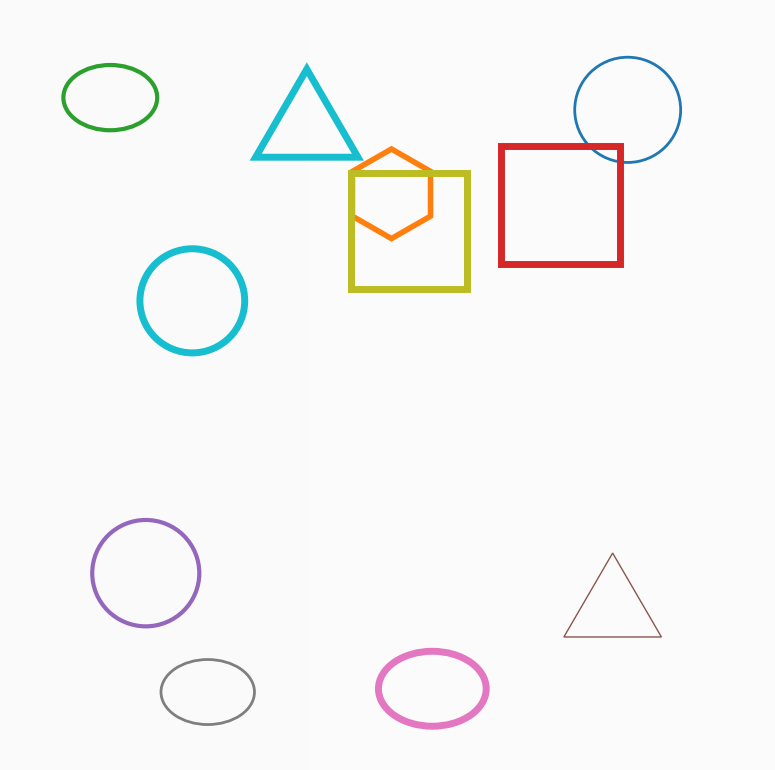[{"shape": "circle", "thickness": 1, "radius": 0.34, "center": [0.81, 0.857]}, {"shape": "hexagon", "thickness": 2, "radius": 0.29, "center": [0.505, 0.748]}, {"shape": "oval", "thickness": 1.5, "radius": 0.3, "center": [0.142, 0.873]}, {"shape": "square", "thickness": 2.5, "radius": 0.38, "center": [0.723, 0.733]}, {"shape": "circle", "thickness": 1.5, "radius": 0.35, "center": [0.188, 0.256]}, {"shape": "triangle", "thickness": 0.5, "radius": 0.36, "center": [0.791, 0.209]}, {"shape": "oval", "thickness": 2.5, "radius": 0.35, "center": [0.558, 0.106]}, {"shape": "oval", "thickness": 1, "radius": 0.3, "center": [0.268, 0.101]}, {"shape": "square", "thickness": 2.5, "radius": 0.38, "center": [0.528, 0.7]}, {"shape": "circle", "thickness": 2.5, "radius": 0.34, "center": [0.248, 0.609]}, {"shape": "triangle", "thickness": 2.5, "radius": 0.38, "center": [0.396, 0.834]}]